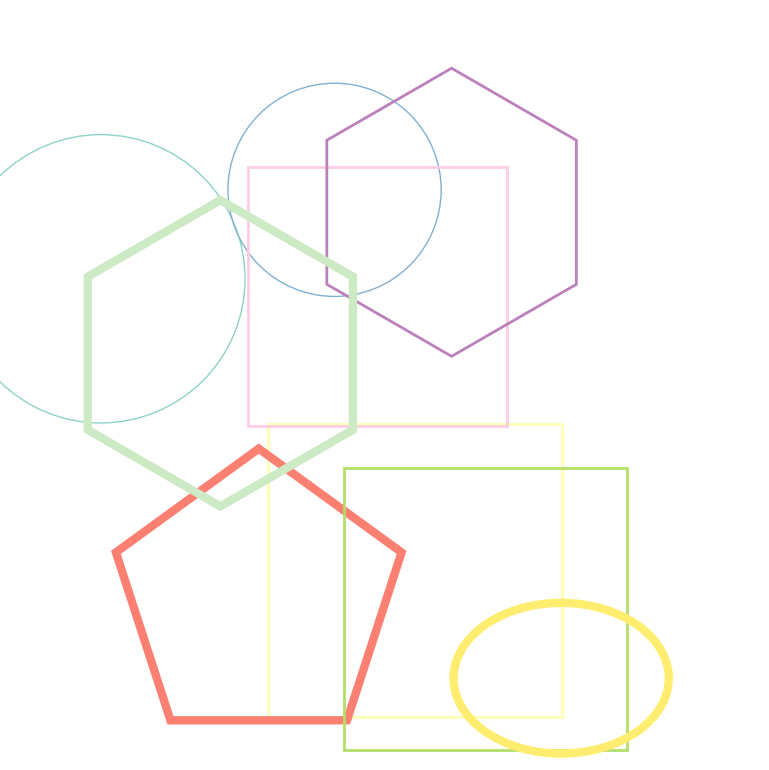[{"shape": "circle", "thickness": 0.5, "radius": 0.94, "center": [0.131, 0.638]}, {"shape": "square", "thickness": 1, "radius": 0.95, "center": [0.539, 0.259]}, {"shape": "pentagon", "thickness": 3, "radius": 0.98, "center": [0.336, 0.222]}, {"shape": "circle", "thickness": 0.5, "radius": 0.69, "center": [0.434, 0.753]}, {"shape": "square", "thickness": 1, "radius": 0.92, "center": [0.63, 0.209]}, {"shape": "square", "thickness": 1, "radius": 0.84, "center": [0.49, 0.614]}, {"shape": "hexagon", "thickness": 1, "radius": 0.94, "center": [0.586, 0.724]}, {"shape": "hexagon", "thickness": 3, "radius": 0.99, "center": [0.286, 0.541]}, {"shape": "oval", "thickness": 3, "radius": 0.7, "center": [0.729, 0.119]}]